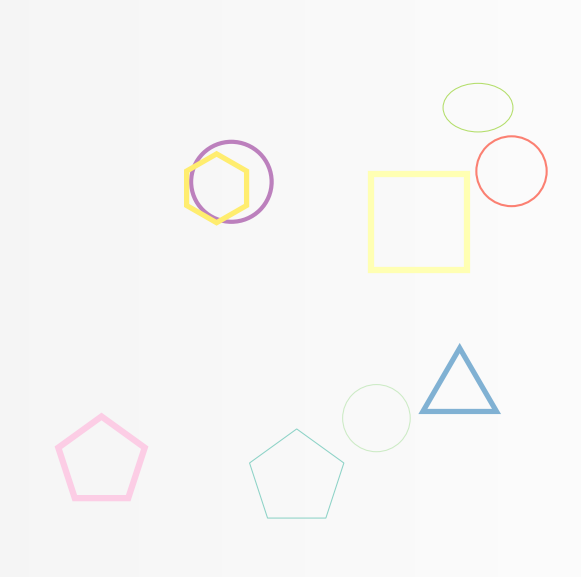[{"shape": "pentagon", "thickness": 0.5, "radius": 0.43, "center": [0.51, 0.171]}, {"shape": "square", "thickness": 3, "radius": 0.42, "center": [0.721, 0.614]}, {"shape": "circle", "thickness": 1, "radius": 0.3, "center": [0.88, 0.703]}, {"shape": "triangle", "thickness": 2.5, "radius": 0.37, "center": [0.791, 0.323]}, {"shape": "oval", "thickness": 0.5, "radius": 0.3, "center": [0.822, 0.813]}, {"shape": "pentagon", "thickness": 3, "radius": 0.39, "center": [0.175, 0.2]}, {"shape": "circle", "thickness": 2, "radius": 0.35, "center": [0.398, 0.684]}, {"shape": "circle", "thickness": 0.5, "radius": 0.29, "center": [0.648, 0.275]}, {"shape": "hexagon", "thickness": 2.5, "radius": 0.3, "center": [0.373, 0.673]}]